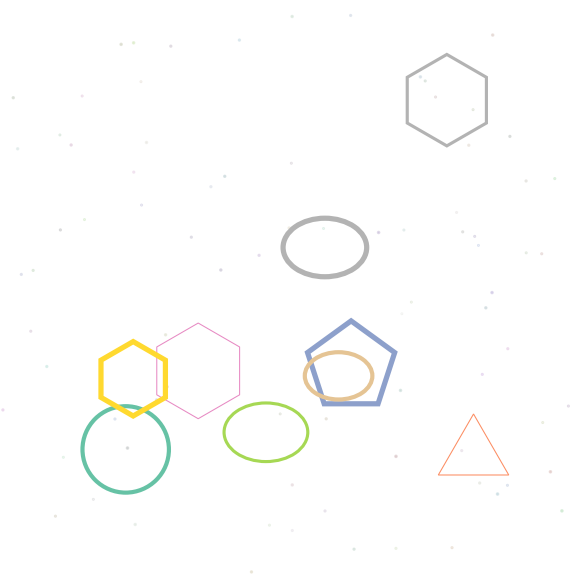[{"shape": "circle", "thickness": 2, "radius": 0.37, "center": [0.218, 0.221]}, {"shape": "triangle", "thickness": 0.5, "radius": 0.35, "center": [0.82, 0.212]}, {"shape": "pentagon", "thickness": 2.5, "radius": 0.4, "center": [0.608, 0.364]}, {"shape": "hexagon", "thickness": 0.5, "radius": 0.41, "center": [0.343, 0.357]}, {"shape": "oval", "thickness": 1.5, "radius": 0.36, "center": [0.46, 0.251]}, {"shape": "hexagon", "thickness": 2.5, "radius": 0.32, "center": [0.231, 0.343]}, {"shape": "oval", "thickness": 2, "radius": 0.29, "center": [0.586, 0.348]}, {"shape": "hexagon", "thickness": 1.5, "radius": 0.4, "center": [0.774, 0.826]}, {"shape": "oval", "thickness": 2.5, "radius": 0.36, "center": [0.563, 0.571]}]